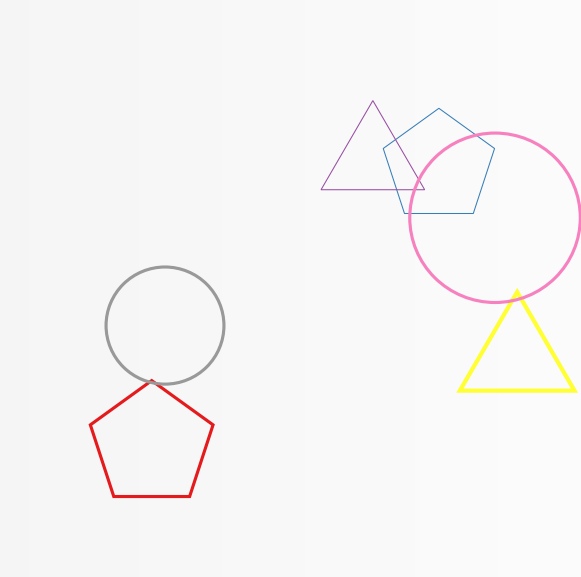[{"shape": "pentagon", "thickness": 1.5, "radius": 0.55, "center": [0.261, 0.229]}, {"shape": "pentagon", "thickness": 0.5, "radius": 0.5, "center": [0.755, 0.711]}, {"shape": "triangle", "thickness": 0.5, "radius": 0.51, "center": [0.641, 0.722]}, {"shape": "triangle", "thickness": 2, "radius": 0.57, "center": [0.89, 0.38]}, {"shape": "circle", "thickness": 1.5, "radius": 0.73, "center": [0.852, 0.622]}, {"shape": "circle", "thickness": 1.5, "radius": 0.51, "center": [0.284, 0.435]}]